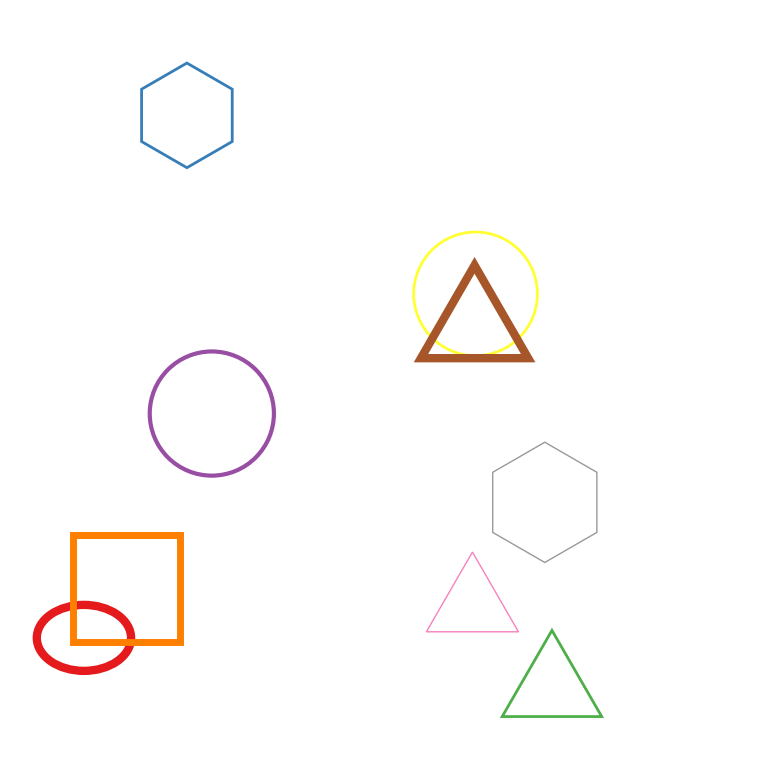[{"shape": "oval", "thickness": 3, "radius": 0.31, "center": [0.109, 0.172]}, {"shape": "hexagon", "thickness": 1, "radius": 0.34, "center": [0.243, 0.85]}, {"shape": "triangle", "thickness": 1, "radius": 0.37, "center": [0.717, 0.107]}, {"shape": "circle", "thickness": 1.5, "radius": 0.4, "center": [0.275, 0.463]}, {"shape": "square", "thickness": 2.5, "radius": 0.35, "center": [0.164, 0.236]}, {"shape": "circle", "thickness": 1, "radius": 0.4, "center": [0.618, 0.618]}, {"shape": "triangle", "thickness": 3, "radius": 0.4, "center": [0.616, 0.575]}, {"shape": "triangle", "thickness": 0.5, "radius": 0.35, "center": [0.614, 0.214]}, {"shape": "hexagon", "thickness": 0.5, "radius": 0.39, "center": [0.708, 0.348]}]